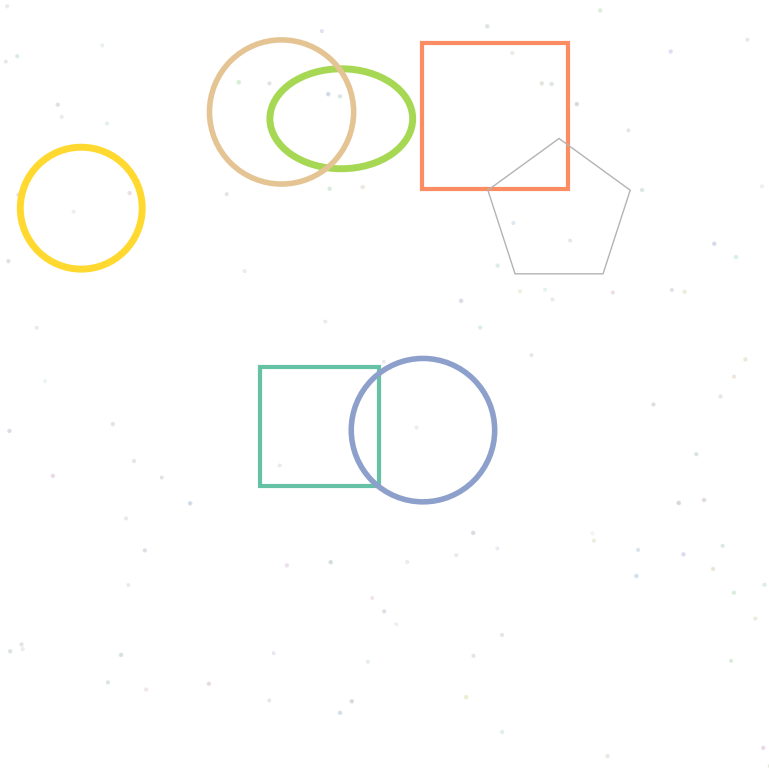[{"shape": "square", "thickness": 1.5, "radius": 0.39, "center": [0.415, 0.446]}, {"shape": "square", "thickness": 1.5, "radius": 0.47, "center": [0.643, 0.85]}, {"shape": "circle", "thickness": 2, "radius": 0.47, "center": [0.549, 0.441]}, {"shape": "oval", "thickness": 2.5, "radius": 0.46, "center": [0.443, 0.846]}, {"shape": "circle", "thickness": 2.5, "radius": 0.4, "center": [0.106, 0.73]}, {"shape": "circle", "thickness": 2, "radius": 0.47, "center": [0.366, 0.855]}, {"shape": "pentagon", "thickness": 0.5, "radius": 0.49, "center": [0.726, 0.723]}]